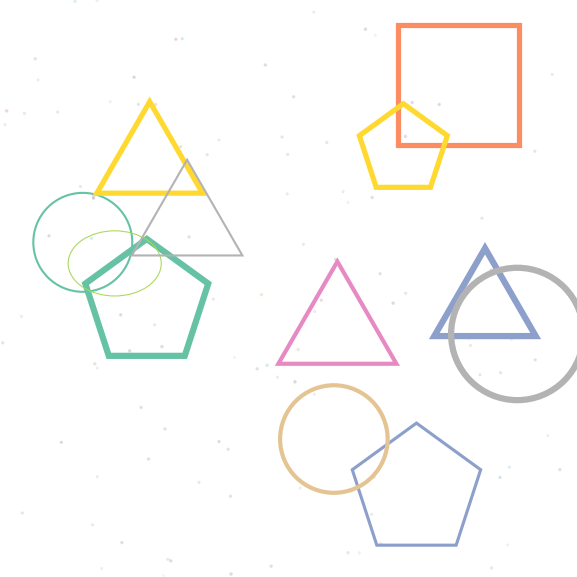[{"shape": "pentagon", "thickness": 3, "radius": 0.56, "center": [0.254, 0.473]}, {"shape": "circle", "thickness": 1, "radius": 0.43, "center": [0.143, 0.579]}, {"shape": "square", "thickness": 2.5, "radius": 0.52, "center": [0.794, 0.852]}, {"shape": "triangle", "thickness": 3, "radius": 0.51, "center": [0.84, 0.468]}, {"shape": "pentagon", "thickness": 1.5, "radius": 0.58, "center": [0.721, 0.15]}, {"shape": "triangle", "thickness": 2, "radius": 0.59, "center": [0.584, 0.428]}, {"shape": "oval", "thickness": 0.5, "radius": 0.4, "center": [0.199, 0.543]}, {"shape": "triangle", "thickness": 2.5, "radius": 0.53, "center": [0.259, 0.717]}, {"shape": "pentagon", "thickness": 2.5, "radius": 0.4, "center": [0.698, 0.74]}, {"shape": "circle", "thickness": 2, "radius": 0.47, "center": [0.578, 0.239]}, {"shape": "triangle", "thickness": 1, "radius": 0.55, "center": [0.324, 0.612]}, {"shape": "circle", "thickness": 3, "radius": 0.57, "center": [0.896, 0.421]}]